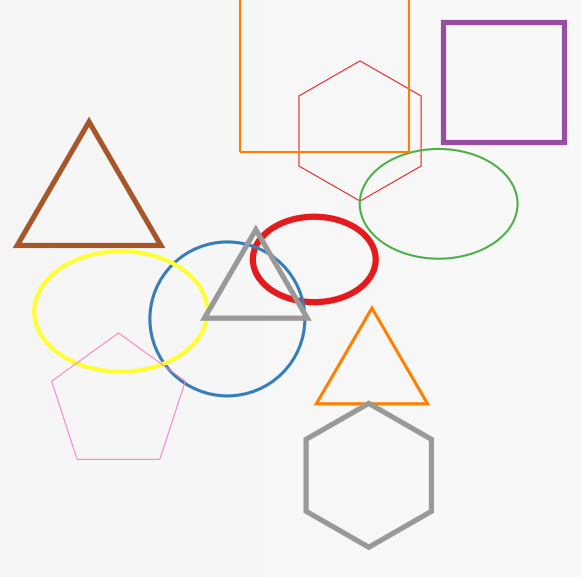[{"shape": "oval", "thickness": 3, "radius": 0.53, "center": [0.541, 0.55]}, {"shape": "hexagon", "thickness": 0.5, "radius": 0.61, "center": [0.619, 0.772]}, {"shape": "circle", "thickness": 1.5, "radius": 0.67, "center": [0.391, 0.447]}, {"shape": "oval", "thickness": 1, "radius": 0.68, "center": [0.755, 0.646]}, {"shape": "square", "thickness": 2.5, "radius": 0.52, "center": [0.866, 0.858]}, {"shape": "square", "thickness": 1, "radius": 0.72, "center": [0.558, 0.88]}, {"shape": "triangle", "thickness": 1.5, "radius": 0.55, "center": [0.64, 0.355]}, {"shape": "oval", "thickness": 2, "radius": 0.74, "center": [0.208, 0.46]}, {"shape": "triangle", "thickness": 2.5, "radius": 0.71, "center": [0.153, 0.645]}, {"shape": "pentagon", "thickness": 0.5, "radius": 0.6, "center": [0.204, 0.302]}, {"shape": "hexagon", "thickness": 2.5, "radius": 0.62, "center": [0.634, 0.176]}, {"shape": "triangle", "thickness": 2.5, "radius": 0.51, "center": [0.44, 0.499]}]